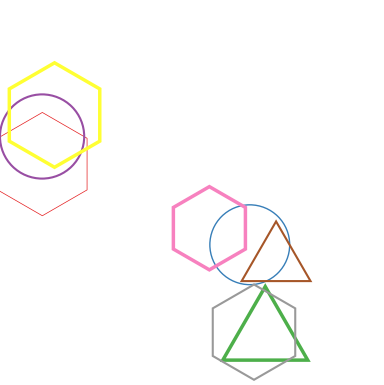[{"shape": "hexagon", "thickness": 0.5, "radius": 0.67, "center": [0.11, 0.574]}, {"shape": "circle", "thickness": 1, "radius": 0.52, "center": [0.649, 0.364]}, {"shape": "triangle", "thickness": 2.5, "radius": 0.64, "center": [0.689, 0.128]}, {"shape": "circle", "thickness": 1.5, "radius": 0.55, "center": [0.109, 0.645]}, {"shape": "hexagon", "thickness": 2.5, "radius": 0.68, "center": [0.142, 0.701]}, {"shape": "triangle", "thickness": 1.5, "radius": 0.52, "center": [0.717, 0.322]}, {"shape": "hexagon", "thickness": 2.5, "radius": 0.54, "center": [0.544, 0.407]}, {"shape": "hexagon", "thickness": 1.5, "radius": 0.62, "center": [0.66, 0.137]}]